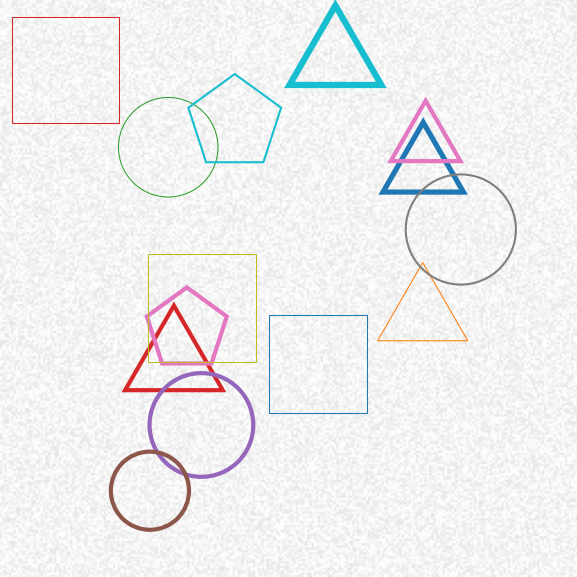[{"shape": "triangle", "thickness": 2.5, "radius": 0.4, "center": [0.733, 0.707]}, {"shape": "square", "thickness": 0.5, "radius": 0.43, "center": [0.55, 0.369]}, {"shape": "triangle", "thickness": 0.5, "radius": 0.45, "center": [0.732, 0.454]}, {"shape": "circle", "thickness": 0.5, "radius": 0.43, "center": [0.291, 0.744]}, {"shape": "square", "thickness": 0.5, "radius": 0.46, "center": [0.113, 0.879]}, {"shape": "triangle", "thickness": 2, "radius": 0.49, "center": [0.301, 0.372]}, {"shape": "circle", "thickness": 2, "radius": 0.45, "center": [0.349, 0.263]}, {"shape": "circle", "thickness": 2, "radius": 0.34, "center": [0.26, 0.149]}, {"shape": "pentagon", "thickness": 2, "radius": 0.36, "center": [0.323, 0.429]}, {"shape": "triangle", "thickness": 2, "radius": 0.35, "center": [0.737, 0.755]}, {"shape": "circle", "thickness": 1, "radius": 0.48, "center": [0.798, 0.602]}, {"shape": "square", "thickness": 0.5, "radius": 0.47, "center": [0.351, 0.465]}, {"shape": "pentagon", "thickness": 1, "radius": 0.42, "center": [0.406, 0.787]}, {"shape": "triangle", "thickness": 3, "radius": 0.46, "center": [0.581, 0.898]}]